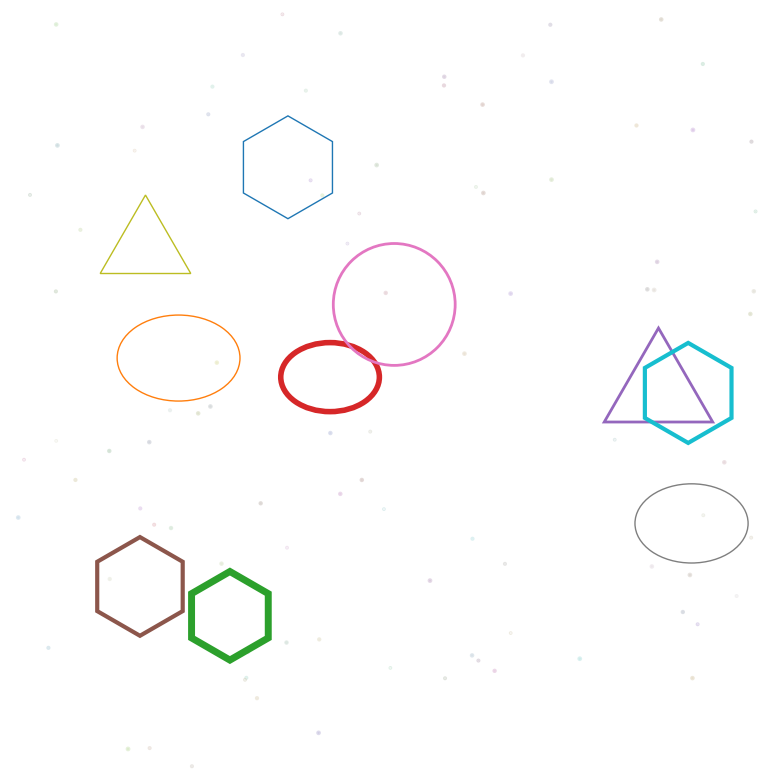[{"shape": "hexagon", "thickness": 0.5, "radius": 0.33, "center": [0.374, 0.783]}, {"shape": "oval", "thickness": 0.5, "radius": 0.4, "center": [0.232, 0.535]}, {"shape": "hexagon", "thickness": 2.5, "radius": 0.29, "center": [0.299, 0.2]}, {"shape": "oval", "thickness": 2, "radius": 0.32, "center": [0.429, 0.51]}, {"shape": "triangle", "thickness": 1, "radius": 0.41, "center": [0.855, 0.493]}, {"shape": "hexagon", "thickness": 1.5, "radius": 0.32, "center": [0.182, 0.238]}, {"shape": "circle", "thickness": 1, "radius": 0.4, "center": [0.512, 0.605]}, {"shape": "oval", "thickness": 0.5, "radius": 0.37, "center": [0.898, 0.32]}, {"shape": "triangle", "thickness": 0.5, "radius": 0.34, "center": [0.189, 0.679]}, {"shape": "hexagon", "thickness": 1.5, "radius": 0.32, "center": [0.894, 0.49]}]